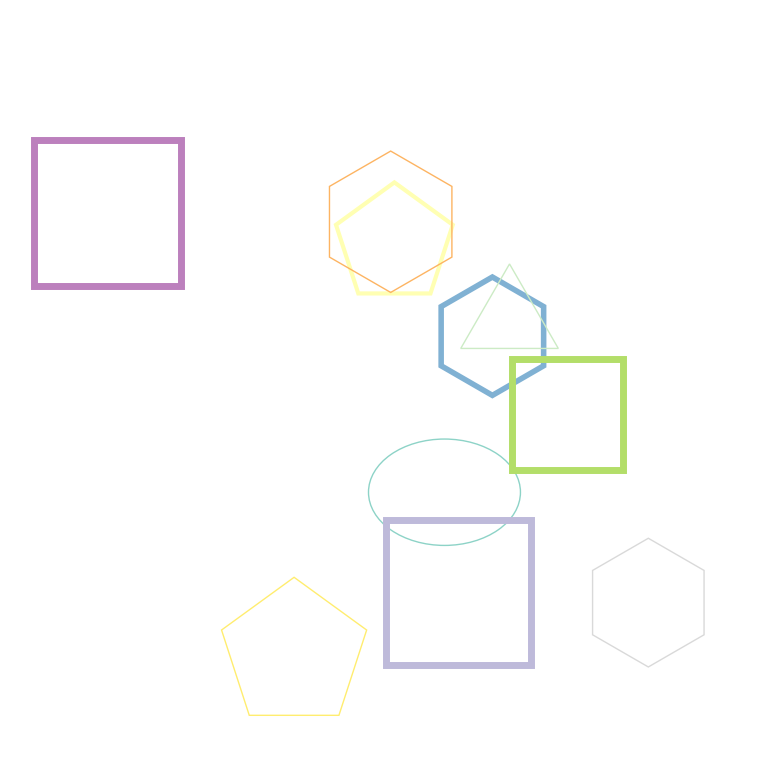[{"shape": "oval", "thickness": 0.5, "radius": 0.49, "center": [0.577, 0.361]}, {"shape": "pentagon", "thickness": 1.5, "radius": 0.4, "center": [0.512, 0.683]}, {"shape": "square", "thickness": 2.5, "radius": 0.47, "center": [0.595, 0.23]}, {"shape": "hexagon", "thickness": 2, "radius": 0.38, "center": [0.639, 0.563]}, {"shape": "hexagon", "thickness": 0.5, "radius": 0.46, "center": [0.507, 0.712]}, {"shape": "square", "thickness": 2.5, "radius": 0.36, "center": [0.737, 0.462]}, {"shape": "hexagon", "thickness": 0.5, "radius": 0.42, "center": [0.842, 0.217]}, {"shape": "square", "thickness": 2.5, "radius": 0.48, "center": [0.14, 0.723]}, {"shape": "triangle", "thickness": 0.5, "radius": 0.37, "center": [0.662, 0.584]}, {"shape": "pentagon", "thickness": 0.5, "radius": 0.5, "center": [0.382, 0.151]}]